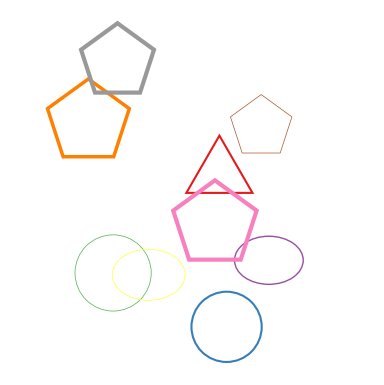[{"shape": "triangle", "thickness": 1.5, "radius": 0.5, "center": [0.57, 0.549]}, {"shape": "circle", "thickness": 1.5, "radius": 0.46, "center": [0.589, 0.151]}, {"shape": "circle", "thickness": 0.5, "radius": 0.49, "center": [0.294, 0.291]}, {"shape": "oval", "thickness": 1, "radius": 0.45, "center": [0.698, 0.324]}, {"shape": "pentagon", "thickness": 2.5, "radius": 0.56, "center": [0.23, 0.683]}, {"shape": "oval", "thickness": 0.5, "radius": 0.47, "center": [0.386, 0.286]}, {"shape": "pentagon", "thickness": 0.5, "radius": 0.42, "center": [0.678, 0.67]}, {"shape": "pentagon", "thickness": 3, "radius": 0.57, "center": [0.558, 0.418]}, {"shape": "pentagon", "thickness": 3, "radius": 0.5, "center": [0.305, 0.84]}]